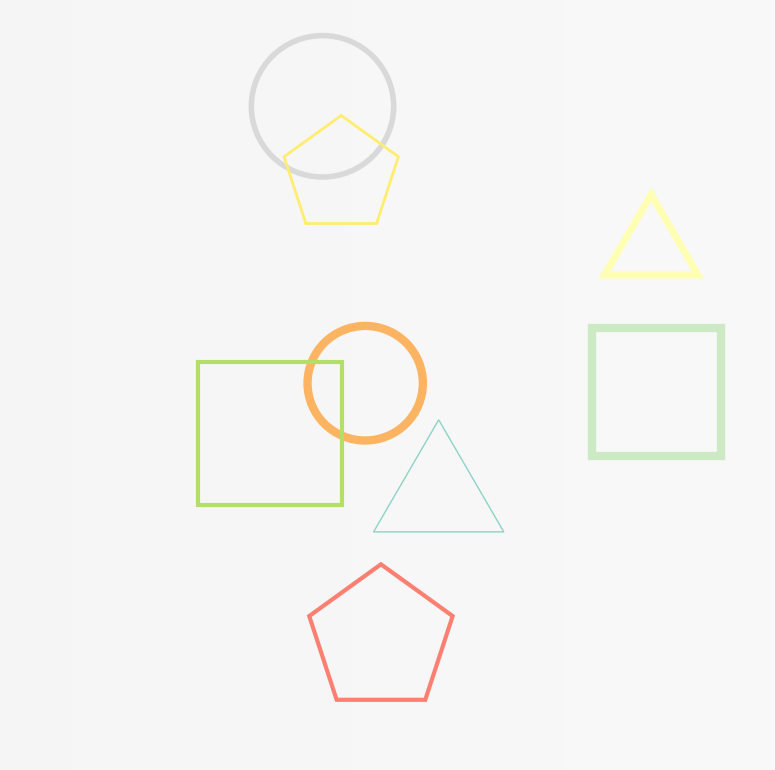[{"shape": "triangle", "thickness": 0.5, "radius": 0.49, "center": [0.566, 0.358]}, {"shape": "triangle", "thickness": 2.5, "radius": 0.35, "center": [0.84, 0.678]}, {"shape": "pentagon", "thickness": 1.5, "radius": 0.49, "center": [0.492, 0.17]}, {"shape": "circle", "thickness": 3, "radius": 0.37, "center": [0.471, 0.502]}, {"shape": "square", "thickness": 1.5, "radius": 0.46, "center": [0.348, 0.437]}, {"shape": "circle", "thickness": 2, "radius": 0.46, "center": [0.416, 0.862]}, {"shape": "square", "thickness": 3, "radius": 0.41, "center": [0.847, 0.49]}, {"shape": "pentagon", "thickness": 1, "radius": 0.39, "center": [0.44, 0.772]}]